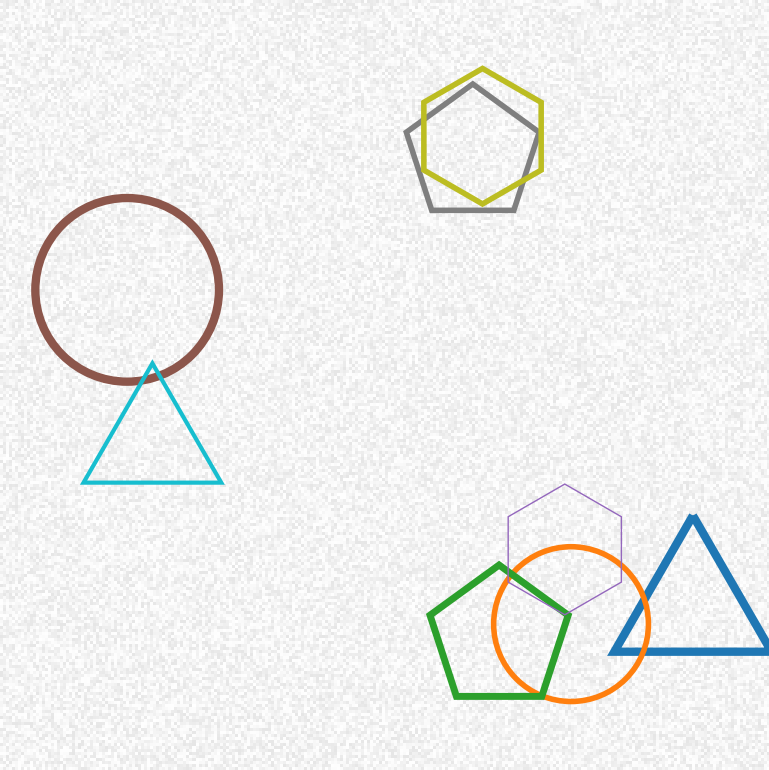[{"shape": "triangle", "thickness": 3, "radius": 0.59, "center": [0.9, 0.213]}, {"shape": "circle", "thickness": 2, "radius": 0.5, "center": [0.742, 0.189]}, {"shape": "pentagon", "thickness": 2.5, "radius": 0.47, "center": [0.648, 0.172]}, {"shape": "hexagon", "thickness": 0.5, "radius": 0.42, "center": [0.733, 0.286]}, {"shape": "circle", "thickness": 3, "radius": 0.6, "center": [0.165, 0.624]}, {"shape": "pentagon", "thickness": 2, "radius": 0.45, "center": [0.614, 0.8]}, {"shape": "hexagon", "thickness": 2, "radius": 0.44, "center": [0.627, 0.823]}, {"shape": "triangle", "thickness": 1.5, "radius": 0.52, "center": [0.198, 0.425]}]